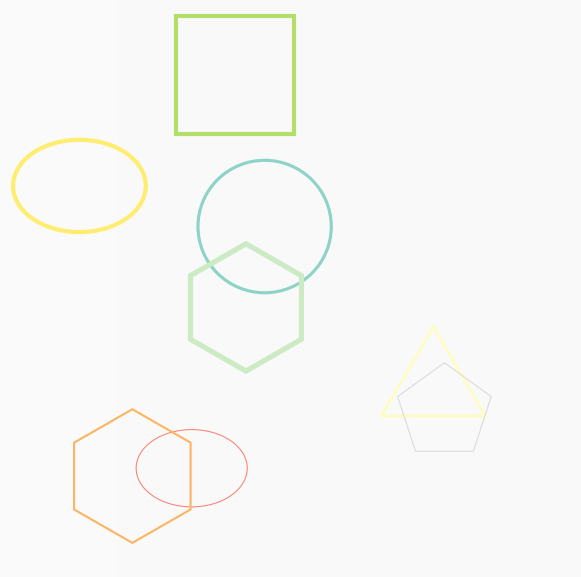[{"shape": "circle", "thickness": 1.5, "radius": 0.57, "center": [0.455, 0.607]}, {"shape": "triangle", "thickness": 1, "radius": 0.52, "center": [0.746, 0.33]}, {"shape": "oval", "thickness": 0.5, "radius": 0.48, "center": [0.33, 0.188]}, {"shape": "hexagon", "thickness": 1, "radius": 0.58, "center": [0.228, 0.175]}, {"shape": "square", "thickness": 2, "radius": 0.51, "center": [0.405, 0.869]}, {"shape": "pentagon", "thickness": 0.5, "radius": 0.42, "center": [0.765, 0.286]}, {"shape": "hexagon", "thickness": 2.5, "radius": 0.55, "center": [0.423, 0.467]}, {"shape": "oval", "thickness": 2, "radius": 0.57, "center": [0.137, 0.677]}]